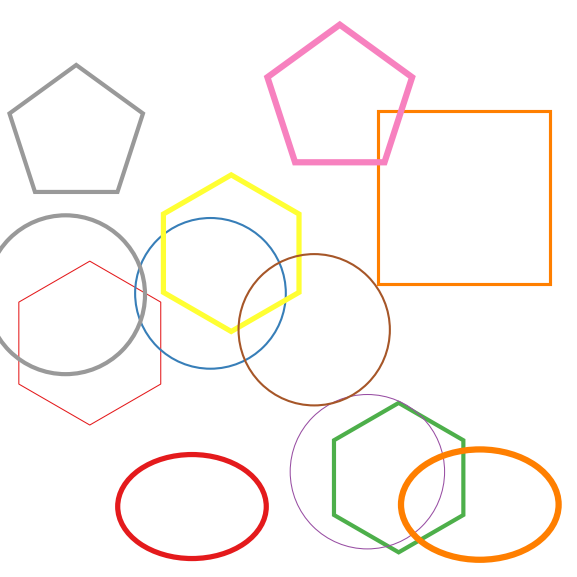[{"shape": "hexagon", "thickness": 0.5, "radius": 0.71, "center": [0.155, 0.405]}, {"shape": "oval", "thickness": 2.5, "radius": 0.64, "center": [0.332, 0.122]}, {"shape": "circle", "thickness": 1, "radius": 0.65, "center": [0.364, 0.491]}, {"shape": "hexagon", "thickness": 2, "radius": 0.65, "center": [0.69, 0.172]}, {"shape": "circle", "thickness": 0.5, "radius": 0.67, "center": [0.636, 0.182]}, {"shape": "square", "thickness": 1.5, "radius": 0.75, "center": [0.803, 0.657]}, {"shape": "oval", "thickness": 3, "radius": 0.68, "center": [0.831, 0.125]}, {"shape": "hexagon", "thickness": 2.5, "radius": 0.68, "center": [0.4, 0.561]}, {"shape": "circle", "thickness": 1, "radius": 0.66, "center": [0.544, 0.428]}, {"shape": "pentagon", "thickness": 3, "radius": 0.66, "center": [0.588, 0.825]}, {"shape": "circle", "thickness": 2, "radius": 0.69, "center": [0.114, 0.489]}, {"shape": "pentagon", "thickness": 2, "radius": 0.61, "center": [0.132, 0.765]}]